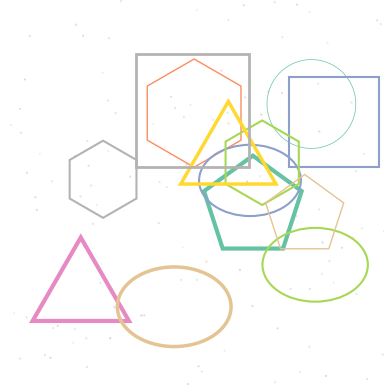[{"shape": "circle", "thickness": 0.5, "radius": 0.58, "center": [0.809, 0.73]}, {"shape": "pentagon", "thickness": 3, "radius": 0.67, "center": [0.657, 0.462]}, {"shape": "hexagon", "thickness": 1, "radius": 0.7, "center": [0.504, 0.706]}, {"shape": "square", "thickness": 1.5, "radius": 0.59, "center": [0.868, 0.683]}, {"shape": "oval", "thickness": 1.5, "radius": 0.66, "center": [0.649, 0.531]}, {"shape": "triangle", "thickness": 3, "radius": 0.72, "center": [0.21, 0.239]}, {"shape": "oval", "thickness": 1.5, "radius": 0.68, "center": [0.819, 0.312]}, {"shape": "hexagon", "thickness": 1.5, "radius": 0.55, "center": [0.681, 0.577]}, {"shape": "triangle", "thickness": 2.5, "radius": 0.71, "center": [0.593, 0.593]}, {"shape": "pentagon", "thickness": 1, "radius": 0.53, "center": [0.791, 0.44]}, {"shape": "oval", "thickness": 2.5, "radius": 0.74, "center": [0.452, 0.203]}, {"shape": "square", "thickness": 2, "radius": 0.73, "center": [0.501, 0.712]}, {"shape": "hexagon", "thickness": 1.5, "radius": 0.5, "center": [0.268, 0.534]}]